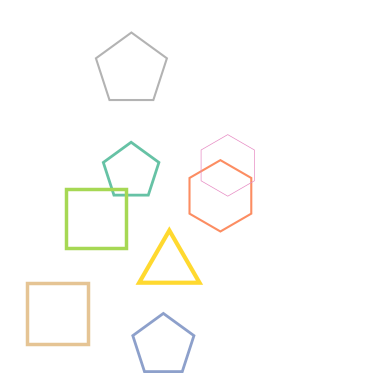[{"shape": "pentagon", "thickness": 2, "radius": 0.38, "center": [0.341, 0.555]}, {"shape": "hexagon", "thickness": 1.5, "radius": 0.46, "center": [0.572, 0.491]}, {"shape": "pentagon", "thickness": 2, "radius": 0.42, "center": [0.424, 0.102]}, {"shape": "hexagon", "thickness": 0.5, "radius": 0.4, "center": [0.592, 0.57]}, {"shape": "square", "thickness": 2.5, "radius": 0.39, "center": [0.25, 0.432]}, {"shape": "triangle", "thickness": 3, "radius": 0.45, "center": [0.44, 0.311]}, {"shape": "square", "thickness": 2.5, "radius": 0.4, "center": [0.15, 0.186]}, {"shape": "pentagon", "thickness": 1.5, "radius": 0.48, "center": [0.341, 0.819]}]